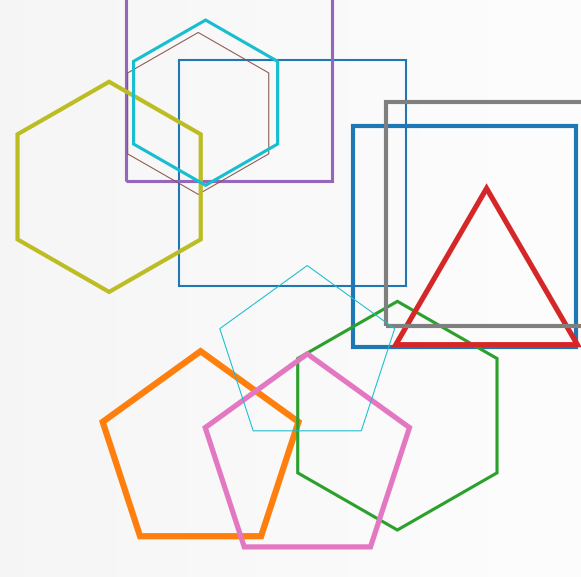[{"shape": "square", "thickness": 1, "radius": 0.98, "center": [0.503, 0.699]}, {"shape": "square", "thickness": 2, "radius": 0.96, "center": [0.798, 0.59]}, {"shape": "pentagon", "thickness": 3, "radius": 0.89, "center": [0.345, 0.214]}, {"shape": "hexagon", "thickness": 1.5, "radius": 0.99, "center": [0.684, 0.279]}, {"shape": "triangle", "thickness": 2.5, "radius": 0.9, "center": [0.837, 0.492]}, {"shape": "square", "thickness": 1.5, "radius": 0.89, "center": [0.394, 0.862]}, {"shape": "hexagon", "thickness": 0.5, "radius": 0.7, "center": [0.341, 0.803]}, {"shape": "pentagon", "thickness": 2.5, "radius": 0.92, "center": [0.529, 0.202]}, {"shape": "square", "thickness": 2, "radius": 0.97, "center": [0.859, 0.629]}, {"shape": "hexagon", "thickness": 2, "radius": 0.91, "center": [0.188, 0.676]}, {"shape": "pentagon", "thickness": 0.5, "radius": 0.79, "center": [0.529, 0.381]}, {"shape": "hexagon", "thickness": 1.5, "radius": 0.72, "center": [0.354, 0.821]}]